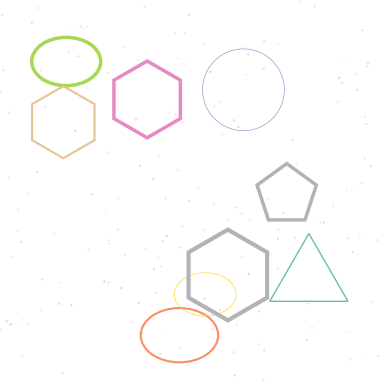[{"shape": "triangle", "thickness": 1, "radius": 0.59, "center": [0.802, 0.276]}, {"shape": "oval", "thickness": 1.5, "radius": 0.5, "center": [0.466, 0.129]}, {"shape": "circle", "thickness": 0.5, "radius": 0.53, "center": [0.632, 0.767]}, {"shape": "hexagon", "thickness": 2.5, "radius": 0.5, "center": [0.382, 0.742]}, {"shape": "oval", "thickness": 2.5, "radius": 0.45, "center": [0.172, 0.84]}, {"shape": "oval", "thickness": 0.5, "radius": 0.4, "center": [0.533, 0.235]}, {"shape": "hexagon", "thickness": 1.5, "radius": 0.47, "center": [0.164, 0.683]}, {"shape": "pentagon", "thickness": 2.5, "radius": 0.4, "center": [0.745, 0.494]}, {"shape": "hexagon", "thickness": 3, "radius": 0.59, "center": [0.592, 0.286]}]